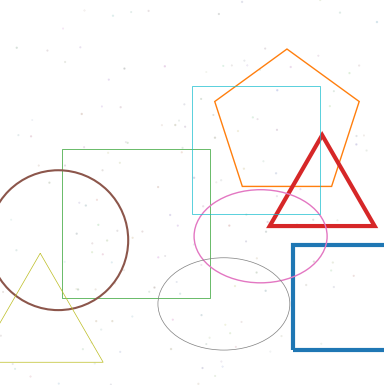[{"shape": "square", "thickness": 3, "radius": 0.68, "center": [0.897, 0.227]}, {"shape": "pentagon", "thickness": 1, "radius": 0.99, "center": [0.745, 0.675]}, {"shape": "square", "thickness": 0.5, "radius": 0.97, "center": [0.353, 0.419]}, {"shape": "triangle", "thickness": 3, "radius": 0.79, "center": [0.837, 0.492]}, {"shape": "circle", "thickness": 1.5, "radius": 0.91, "center": [0.151, 0.376]}, {"shape": "oval", "thickness": 1, "radius": 0.86, "center": [0.677, 0.386]}, {"shape": "oval", "thickness": 0.5, "radius": 0.86, "center": [0.581, 0.211]}, {"shape": "triangle", "thickness": 0.5, "radius": 0.94, "center": [0.104, 0.153]}, {"shape": "square", "thickness": 0.5, "radius": 0.84, "center": [0.665, 0.611]}]